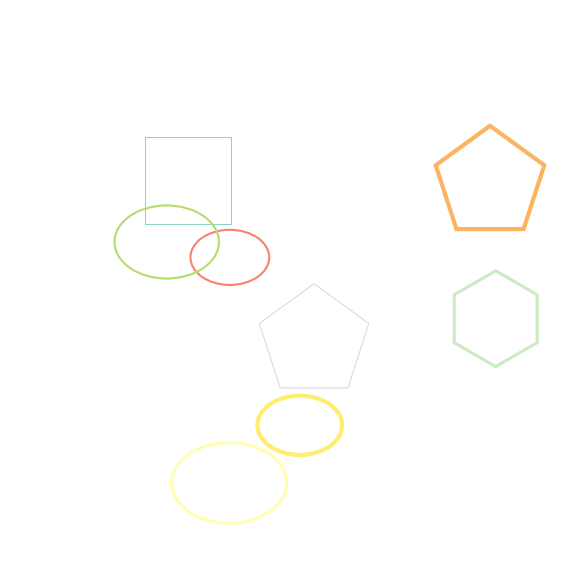[{"shape": "square", "thickness": 0.5, "radius": 0.37, "center": [0.326, 0.687]}, {"shape": "oval", "thickness": 1.5, "radius": 0.5, "center": [0.397, 0.163]}, {"shape": "oval", "thickness": 1, "radius": 0.34, "center": [0.398, 0.553]}, {"shape": "pentagon", "thickness": 2, "radius": 0.49, "center": [0.848, 0.682]}, {"shape": "oval", "thickness": 1, "radius": 0.45, "center": [0.289, 0.58]}, {"shape": "pentagon", "thickness": 0.5, "radius": 0.5, "center": [0.544, 0.408]}, {"shape": "hexagon", "thickness": 1.5, "radius": 0.41, "center": [0.858, 0.447]}, {"shape": "oval", "thickness": 2, "radius": 0.37, "center": [0.519, 0.263]}]